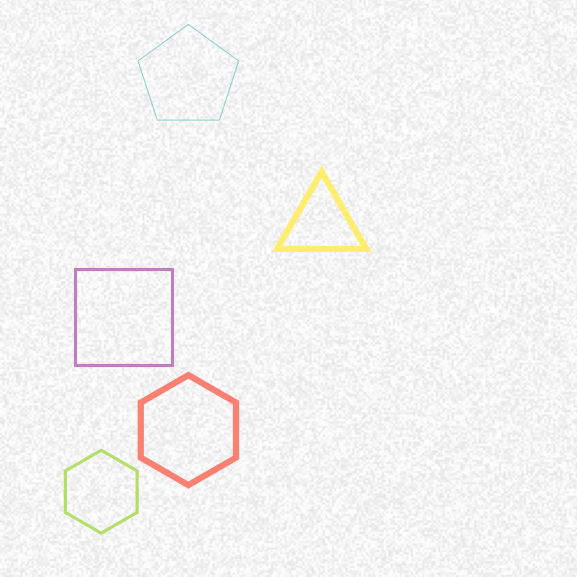[{"shape": "pentagon", "thickness": 0.5, "radius": 0.46, "center": [0.326, 0.865]}, {"shape": "hexagon", "thickness": 3, "radius": 0.48, "center": [0.326, 0.254]}, {"shape": "hexagon", "thickness": 1.5, "radius": 0.36, "center": [0.175, 0.148]}, {"shape": "square", "thickness": 1.5, "radius": 0.42, "center": [0.213, 0.45]}, {"shape": "triangle", "thickness": 3, "radius": 0.45, "center": [0.557, 0.613]}]